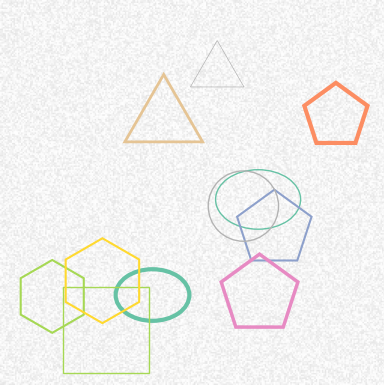[{"shape": "oval", "thickness": 1, "radius": 0.55, "center": [0.67, 0.482]}, {"shape": "oval", "thickness": 3, "radius": 0.48, "center": [0.396, 0.234]}, {"shape": "pentagon", "thickness": 3, "radius": 0.43, "center": [0.873, 0.699]}, {"shape": "pentagon", "thickness": 1.5, "radius": 0.51, "center": [0.712, 0.406]}, {"shape": "pentagon", "thickness": 2.5, "radius": 0.52, "center": [0.674, 0.235]}, {"shape": "hexagon", "thickness": 1.5, "radius": 0.47, "center": [0.136, 0.23]}, {"shape": "square", "thickness": 1, "radius": 0.56, "center": [0.275, 0.142]}, {"shape": "hexagon", "thickness": 1.5, "radius": 0.55, "center": [0.266, 0.271]}, {"shape": "triangle", "thickness": 2, "radius": 0.58, "center": [0.425, 0.69]}, {"shape": "triangle", "thickness": 0.5, "radius": 0.4, "center": [0.564, 0.814]}, {"shape": "circle", "thickness": 1, "radius": 0.46, "center": [0.632, 0.465]}]